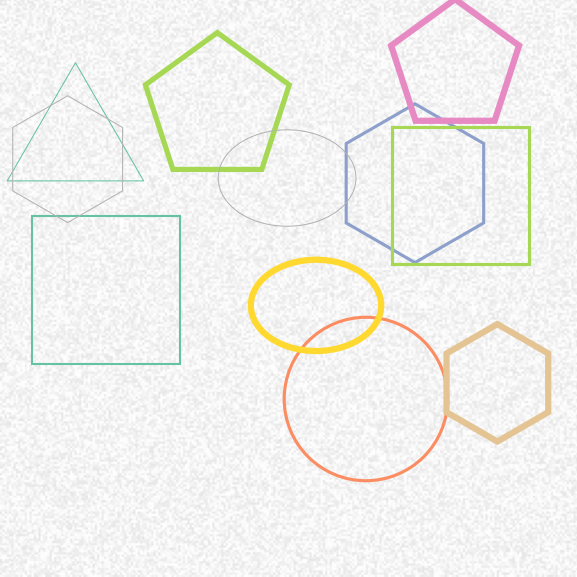[{"shape": "triangle", "thickness": 0.5, "radius": 0.68, "center": [0.131, 0.754]}, {"shape": "square", "thickness": 1, "radius": 0.64, "center": [0.184, 0.497]}, {"shape": "circle", "thickness": 1.5, "radius": 0.71, "center": [0.634, 0.308]}, {"shape": "hexagon", "thickness": 1.5, "radius": 0.69, "center": [0.718, 0.682]}, {"shape": "pentagon", "thickness": 3, "radius": 0.58, "center": [0.788, 0.884]}, {"shape": "pentagon", "thickness": 2.5, "radius": 0.65, "center": [0.376, 0.812]}, {"shape": "square", "thickness": 1.5, "radius": 0.59, "center": [0.797, 0.661]}, {"shape": "oval", "thickness": 3, "radius": 0.56, "center": [0.547, 0.47]}, {"shape": "hexagon", "thickness": 3, "radius": 0.51, "center": [0.861, 0.336]}, {"shape": "hexagon", "thickness": 0.5, "radius": 0.55, "center": [0.117, 0.723]}, {"shape": "oval", "thickness": 0.5, "radius": 0.6, "center": [0.497, 0.691]}]